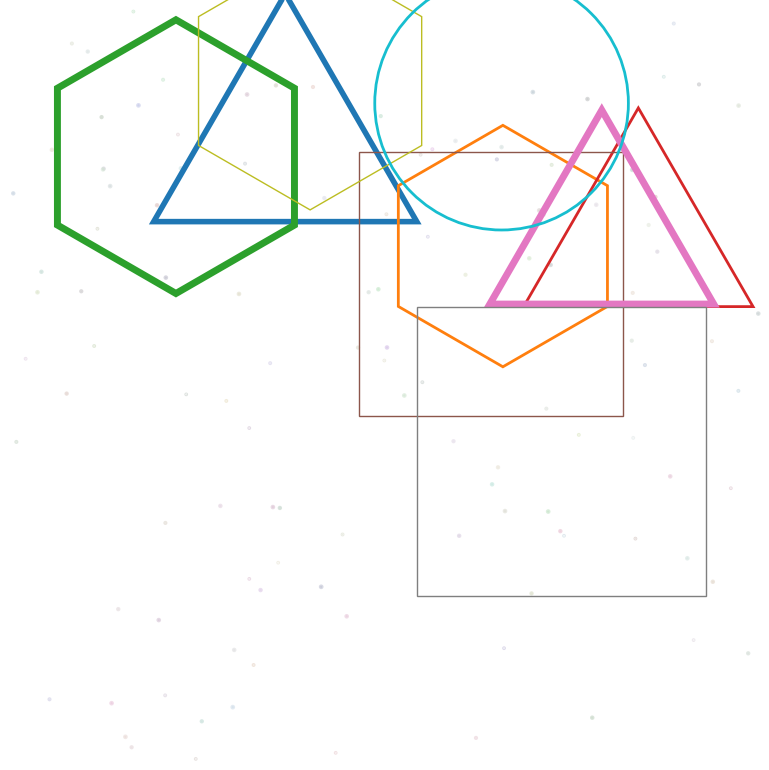[{"shape": "triangle", "thickness": 2, "radius": 0.99, "center": [0.37, 0.811]}, {"shape": "hexagon", "thickness": 1, "radius": 0.78, "center": [0.653, 0.68]}, {"shape": "hexagon", "thickness": 2.5, "radius": 0.89, "center": [0.229, 0.797]}, {"shape": "triangle", "thickness": 1, "radius": 0.86, "center": [0.829, 0.688]}, {"shape": "square", "thickness": 0.5, "radius": 0.86, "center": [0.637, 0.631]}, {"shape": "triangle", "thickness": 2.5, "radius": 0.84, "center": [0.782, 0.689]}, {"shape": "square", "thickness": 0.5, "radius": 0.94, "center": [0.729, 0.414]}, {"shape": "hexagon", "thickness": 0.5, "radius": 0.84, "center": [0.403, 0.895]}, {"shape": "circle", "thickness": 1, "radius": 0.82, "center": [0.651, 0.866]}]